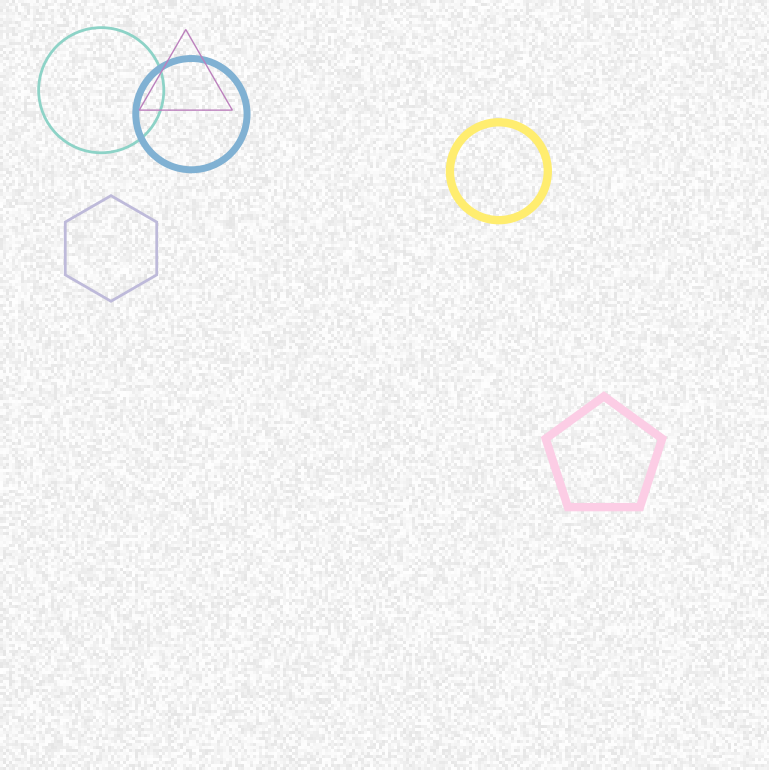[{"shape": "circle", "thickness": 1, "radius": 0.41, "center": [0.131, 0.883]}, {"shape": "hexagon", "thickness": 1, "radius": 0.34, "center": [0.144, 0.677]}, {"shape": "circle", "thickness": 2.5, "radius": 0.36, "center": [0.249, 0.852]}, {"shape": "pentagon", "thickness": 3, "radius": 0.4, "center": [0.784, 0.406]}, {"shape": "triangle", "thickness": 0.5, "radius": 0.35, "center": [0.241, 0.892]}, {"shape": "circle", "thickness": 3, "radius": 0.32, "center": [0.648, 0.778]}]